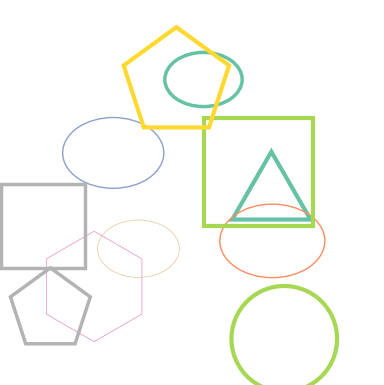[{"shape": "oval", "thickness": 2.5, "radius": 0.5, "center": [0.529, 0.794]}, {"shape": "triangle", "thickness": 3, "radius": 0.59, "center": [0.705, 0.488]}, {"shape": "oval", "thickness": 1, "radius": 0.68, "center": [0.707, 0.374]}, {"shape": "oval", "thickness": 1, "radius": 0.66, "center": [0.294, 0.603]}, {"shape": "hexagon", "thickness": 0.5, "radius": 0.72, "center": [0.244, 0.256]}, {"shape": "circle", "thickness": 3, "radius": 0.69, "center": [0.738, 0.12]}, {"shape": "square", "thickness": 3, "radius": 0.71, "center": [0.671, 0.553]}, {"shape": "pentagon", "thickness": 3, "radius": 0.72, "center": [0.458, 0.785]}, {"shape": "oval", "thickness": 0.5, "radius": 0.53, "center": [0.36, 0.354]}, {"shape": "square", "thickness": 2.5, "radius": 0.55, "center": [0.111, 0.413]}, {"shape": "pentagon", "thickness": 2.5, "radius": 0.54, "center": [0.131, 0.195]}]